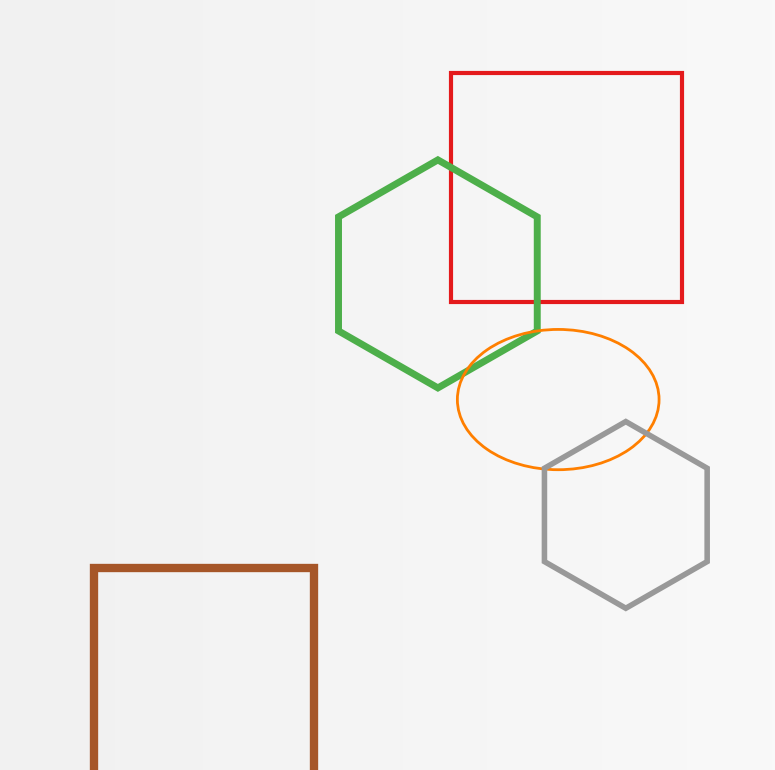[{"shape": "square", "thickness": 1.5, "radius": 0.75, "center": [0.731, 0.757]}, {"shape": "hexagon", "thickness": 2.5, "radius": 0.74, "center": [0.565, 0.644]}, {"shape": "oval", "thickness": 1, "radius": 0.65, "center": [0.72, 0.481]}, {"shape": "square", "thickness": 3, "radius": 0.71, "center": [0.263, 0.12]}, {"shape": "hexagon", "thickness": 2, "radius": 0.61, "center": [0.807, 0.331]}]